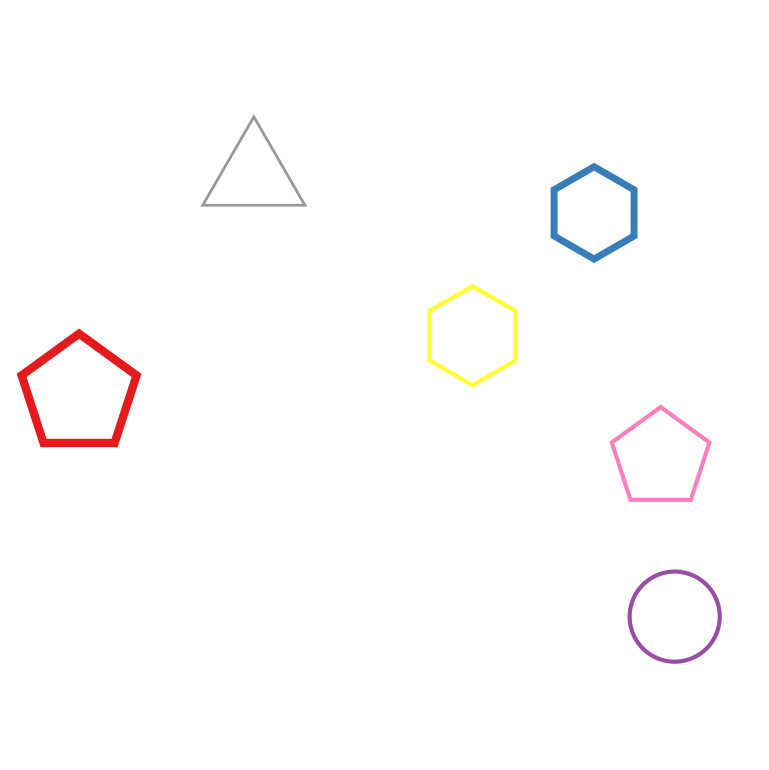[{"shape": "pentagon", "thickness": 3, "radius": 0.39, "center": [0.103, 0.488]}, {"shape": "hexagon", "thickness": 2.5, "radius": 0.3, "center": [0.772, 0.724]}, {"shape": "circle", "thickness": 1.5, "radius": 0.29, "center": [0.876, 0.199]}, {"shape": "hexagon", "thickness": 1.5, "radius": 0.32, "center": [0.614, 0.564]}, {"shape": "pentagon", "thickness": 1.5, "radius": 0.33, "center": [0.858, 0.405]}, {"shape": "triangle", "thickness": 1, "radius": 0.38, "center": [0.33, 0.772]}]